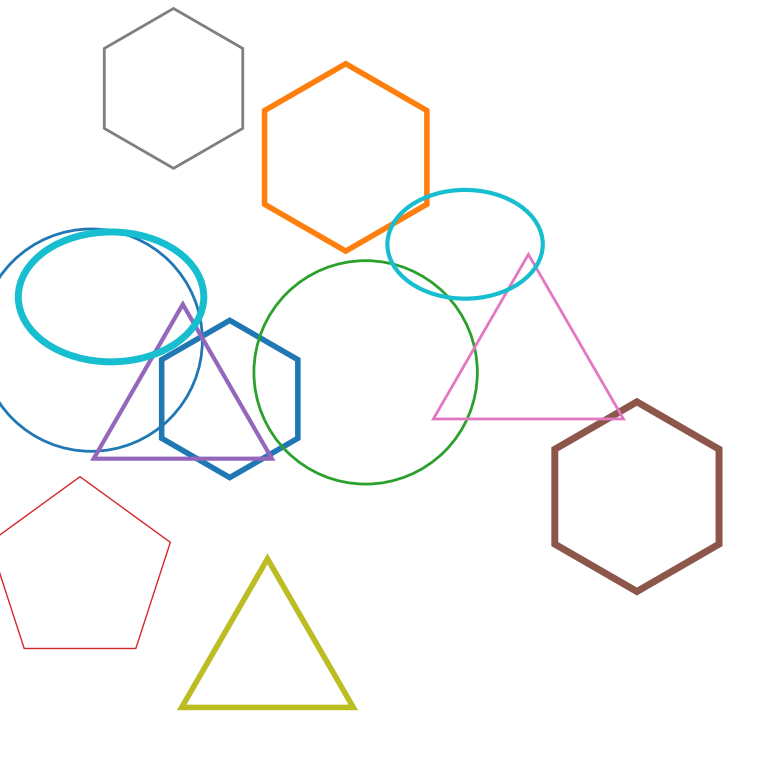[{"shape": "circle", "thickness": 1, "radius": 0.72, "center": [0.118, 0.558]}, {"shape": "hexagon", "thickness": 2, "radius": 0.51, "center": [0.298, 0.482]}, {"shape": "hexagon", "thickness": 2, "radius": 0.61, "center": [0.449, 0.796]}, {"shape": "circle", "thickness": 1, "radius": 0.73, "center": [0.475, 0.516]}, {"shape": "pentagon", "thickness": 0.5, "radius": 0.62, "center": [0.104, 0.258]}, {"shape": "triangle", "thickness": 1.5, "radius": 0.67, "center": [0.237, 0.471]}, {"shape": "hexagon", "thickness": 2.5, "radius": 0.62, "center": [0.827, 0.355]}, {"shape": "triangle", "thickness": 1, "radius": 0.71, "center": [0.686, 0.527]}, {"shape": "hexagon", "thickness": 1, "radius": 0.52, "center": [0.225, 0.885]}, {"shape": "triangle", "thickness": 2, "radius": 0.64, "center": [0.347, 0.146]}, {"shape": "oval", "thickness": 1.5, "radius": 0.5, "center": [0.604, 0.683]}, {"shape": "oval", "thickness": 2.5, "radius": 0.6, "center": [0.144, 0.614]}]